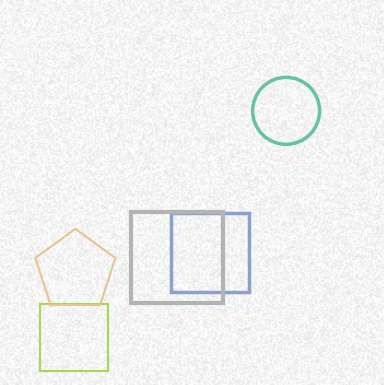[{"shape": "circle", "thickness": 2.5, "radius": 0.43, "center": [0.743, 0.712]}, {"shape": "square", "thickness": 2.5, "radius": 0.51, "center": [0.545, 0.344]}, {"shape": "square", "thickness": 1.5, "radius": 0.44, "center": [0.193, 0.124]}, {"shape": "pentagon", "thickness": 1.5, "radius": 0.55, "center": [0.196, 0.296]}, {"shape": "square", "thickness": 3, "radius": 0.6, "center": [0.459, 0.331]}]